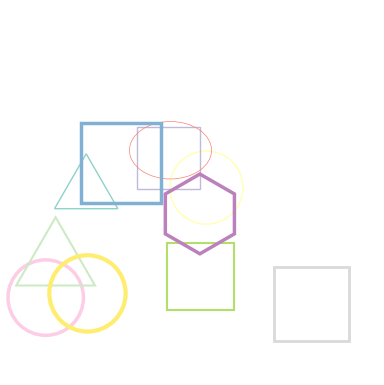[{"shape": "triangle", "thickness": 1, "radius": 0.48, "center": [0.224, 0.505]}, {"shape": "circle", "thickness": 1, "radius": 0.48, "center": [0.536, 0.513]}, {"shape": "square", "thickness": 1, "radius": 0.41, "center": [0.438, 0.59]}, {"shape": "oval", "thickness": 0.5, "radius": 0.53, "center": [0.443, 0.61]}, {"shape": "square", "thickness": 2.5, "radius": 0.52, "center": [0.314, 0.577]}, {"shape": "square", "thickness": 1.5, "radius": 0.43, "center": [0.521, 0.282]}, {"shape": "circle", "thickness": 2.5, "radius": 0.49, "center": [0.119, 0.227]}, {"shape": "square", "thickness": 2, "radius": 0.48, "center": [0.809, 0.211]}, {"shape": "hexagon", "thickness": 2.5, "radius": 0.52, "center": [0.519, 0.444]}, {"shape": "triangle", "thickness": 1.5, "radius": 0.59, "center": [0.144, 0.318]}, {"shape": "circle", "thickness": 3, "radius": 0.5, "center": [0.227, 0.238]}]